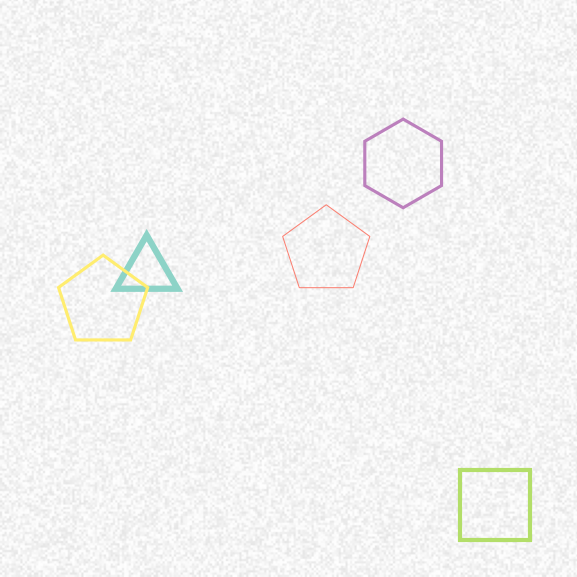[{"shape": "triangle", "thickness": 3, "radius": 0.31, "center": [0.254, 0.53]}, {"shape": "pentagon", "thickness": 0.5, "radius": 0.4, "center": [0.565, 0.565]}, {"shape": "square", "thickness": 2, "radius": 0.3, "center": [0.857, 0.124]}, {"shape": "hexagon", "thickness": 1.5, "radius": 0.38, "center": [0.698, 0.716]}, {"shape": "pentagon", "thickness": 1.5, "radius": 0.41, "center": [0.179, 0.476]}]